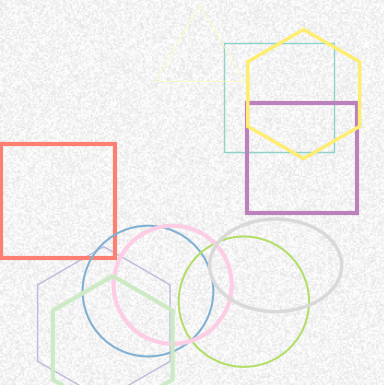[{"shape": "square", "thickness": 1, "radius": 0.71, "center": [0.725, 0.746]}, {"shape": "triangle", "thickness": 0.5, "radius": 0.67, "center": [0.519, 0.855]}, {"shape": "hexagon", "thickness": 1, "radius": 0.99, "center": [0.27, 0.161]}, {"shape": "square", "thickness": 3, "radius": 0.74, "center": [0.15, 0.477]}, {"shape": "circle", "thickness": 1.5, "radius": 0.85, "center": [0.384, 0.244]}, {"shape": "circle", "thickness": 1.5, "radius": 0.85, "center": [0.633, 0.216]}, {"shape": "circle", "thickness": 3, "radius": 0.77, "center": [0.449, 0.26]}, {"shape": "oval", "thickness": 2.5, "radius": 0.86, "center": [0.716, 0.311]}, {"shape": "square", "thickness": 3, "radius": 0.72, "center": [0.785, 0.589]}, {"shape": "hexagon", "thickness": 3, "radius": 0.9, "center": [0.293, 0.104]}, {"shape": "hexagon", "thickness": 2.5, "radius": 0.84, "center": [0.789, 0.756]}]